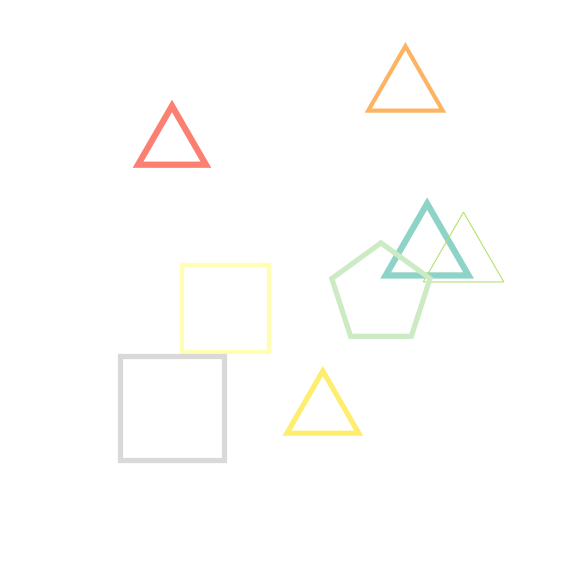[{"shape": "triangle", "thickness": 3, "radius": 0.41, "center": [0.74, 0.564]}, {"shape": "square", "thickness": 2, "radius": 0.38, "center": [0.39, 0.465]}, {"shape": "triangle", "thickness": 3, "radius": 0.34, "center": [0.298, 0.748]}, {"shape": "triangle", "thickness": 2, "radius": 0.37, "center": [0.702, 0.845]}, {"shape": "triangle", "thickness": 0.5, "radius": 0.4, "center": [0.803, 0.551]}, {"shape": "square", "thickness": 2.5, "radius": 0.45, "center": [0.298, 0.292]}, {"shape": "pentagon", "thickness": 2.5, "radius": 0.45, "center": [0.66, 0.489]}, {"shape": "triangle", "thickness": 2.5, "radius": 0.36, "center": [0.559, 0.285]}]